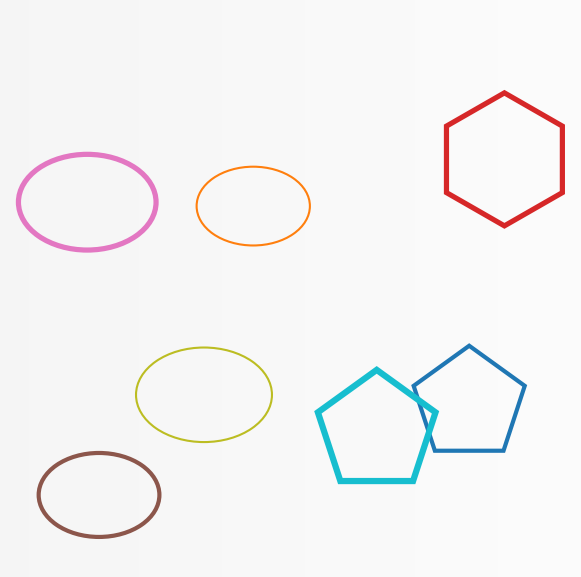[{"shape": "pentagon", "thickness": 2, "radius": 0.5, "center": [0.807, 0.3]}, {"shape": "oval", "thickness": 1, "radius": 0.49, "center": [0.436, 0.642]}, {"shape": "hexagon", "thickness": 2.5, "radius": 0.58, "center": [0.868, 0.723]}, {"shape": "oval", "thickness": 2, "radius": 0.52, "center": [0.17, 0.142]}, {"shape": "oval", "thickness": 2.5, "radius": 0.59, "center": [0.15, 0.649]}, {"shape": "oval", "thickness": 1, "radius": 0.58, "center": [0.351, 0.316]}, {"shape": "pentagon", "thickness": 3, "radius": 0.53, "center": [0.648, 0.252]}]